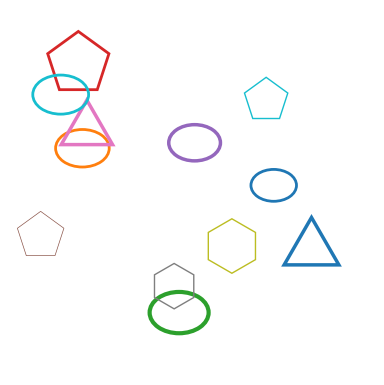[{"shape": "oval", "thickness": 2, "radius": 0.3, "center": [0.711, 0.519]}, {"shape": "triangle", "thickness": 2.5, "radius": 0.41, "center": [0.809, 0.353]}, {"shape": "oval", "thickness": 2, "radius": 0.35, "center": [0.214, 0.615]}, {"shape": "oval", "thickness": 3, "radius": 0.38, "center": [0.465, 0.188]}, {"shape": "pentagon", "thickness": 2, "radius": 0.42, "center": [0.203, 0.835]}, {"shape": "oval", "thickness": 2.5, "radius": 0.34, "center": [0.505, 0.629]}, {"shape": "pentagon", "thickness": 0.5, "radius": 0.32, "center": [0.106, 0.388]}, {"shape": "triangle", "thickness": 2.5, "radius": 0.38, "center": [0.226, 0.663]}, {"shape": "hexagon", "thickness": 1, "radius": 0.29, "center": [0.452, 0.257]}, {"shape": "hexagon", "thickness": 1, "radius": 0.35, "center": [0.602, 0.361]}, {"shape": "pentagon", "thickness": 1, "radius": 0.3, "center": [0.691, 0.74]}, {"shape": "oval", "thickness": 2, "radius": 0.36, "center": [0.158, 0.754]}]